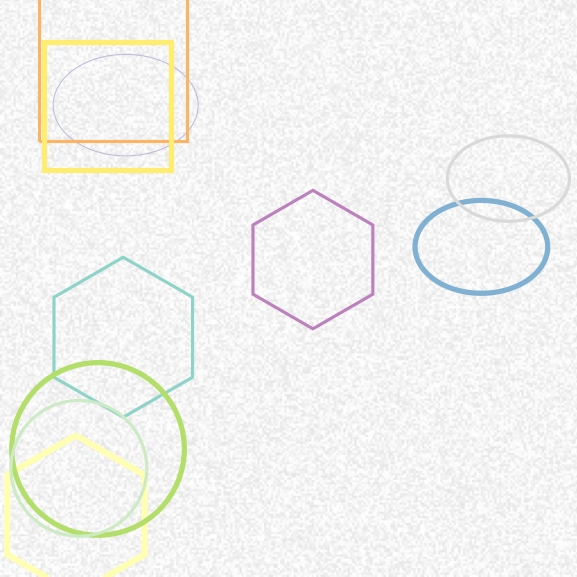[{"shape": "hexagon", "thickness": 1.5, "radius": 0.69, "center": [0.213, 0.415]}, {"shape": "hexagon", "thickness": 3, "radius": 0.69, "center": [0.131, 0.108]}, {"shape": "oval", "thickness": 0.5, "radius": 0.63, "center": [0.218, 0.817]}, {"shape": "oval", "thickness": 2.5, "radius": 0.57, "center": [0.834, 0.572]}, {"shape": "square", "thickness": 1.5, "radius": 0.64, "center": [0.196, 0.883]}, {"shape": "circle", "thickness": 2.5, "radius": 0.75, "center": [0.17, 0.222]}, {"shape": "oval", "thickness": 1.5, "radius": 0.53, "center": [0.88, 0.69]}, {"shape": "hexagon", "thickness": 1.5, "radius": 0.6, "center": [0.542, 0.55]}, {"shape": "circle", "thickness": 1.5, "radius": 0.59, "center": [0.137, 0.188]}, {"shape": "square", "thickness": 2.5, "radius": 0.55, "center": [0.186, 0.816]}]